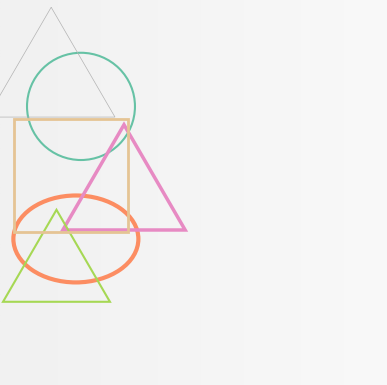[{"shape": "circle", "thickness": 1.5, "radius": 0.7, "center": [0.209, 0.724]}, {"shape": "oval", "thickness": 3, "radius": 0.81, "center": [0.196, 0.379]}, {"shape": "triangle", "thickness": 2.5, "radius": 0.91, "center": [0.32, 0.494]}, {"shape": "triangle", "thickness": 1.5, "radius": 0.8, "center": [0.146, 0.296]}, {"shape": "square", "thickness": 2, "radius": 0.73, "center": [0.184, 0.543]}, {"shape": "triangle", "thickness": 0.5, "radius": 0.95, "center": [0.132, 0.791]}]